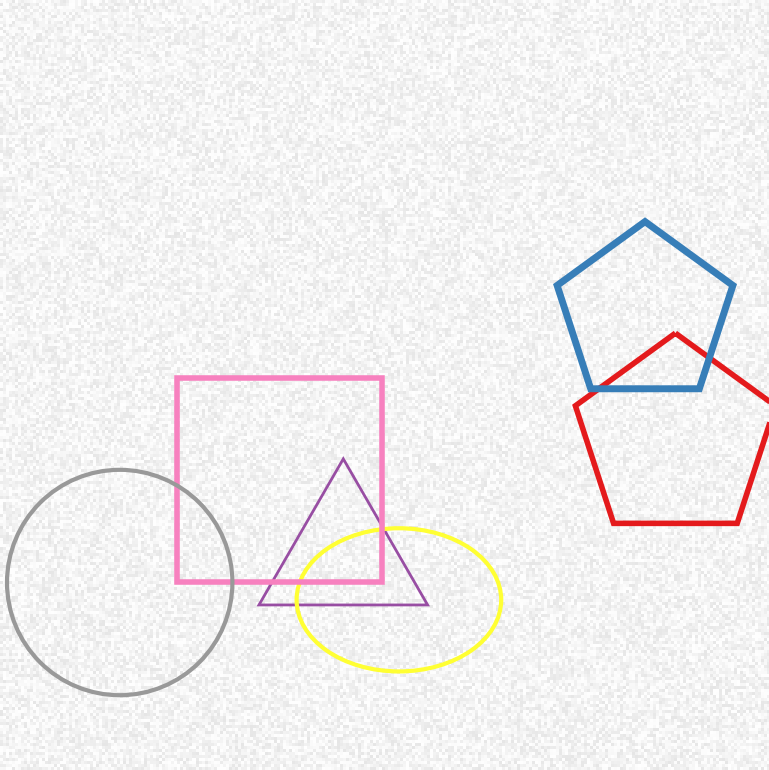[{"shape": "pentagon", "thickness": 2, "radius": 0.68, "center": [0.877, 0.431]}, {"shape": "pentagon", "thickness": 2.5, "radius": 0.6, "center": [0.838, 0.592]}, {"shape": "triangle", "thickness": 1, "radius": 0.63, "center": [0.446, 0.278]}, {"shape": "oval", "thickness": 1.5, "radius": 0.66, "center": [0.518, 0.221]}, {"shape": "square", "thickness": 2, "radius": 0.66, "center": [0.363, 0.376]}, {"shape": "circle", "thickness": 1.5, "radius": 0.73, "center": [0.155, 0.243]}]